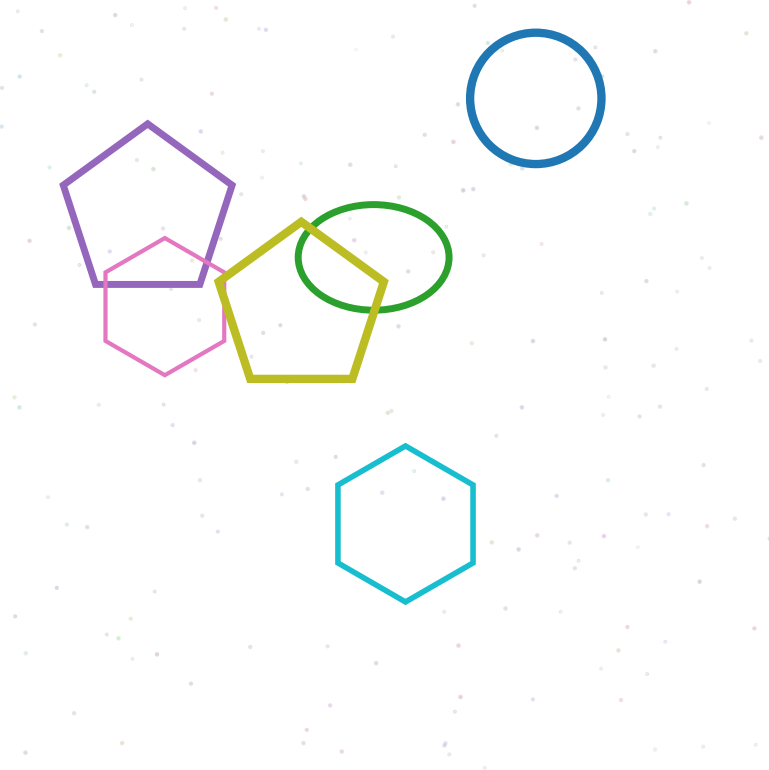[{"shape": "circle", "thickness": 3, "radius": 0.43, "center": [0.696, 0.872]}, {"shape": "oval", "thickness": 2.5, "radius": 0.49, "center": [0.485, 0.666]}, {"shape": "pentagon", "thickness": 2.5, "radius": 0.58, "center": [0.192, 0.724]}, {"shape": "hexagon", "thickness": 1.5, "radius": 0.45, "center": [0.214, 0.602]}, {"shape": "pentagon", "thickness": 3, "radius": 0.56, "center": [0.391, 0.599]}, {"shape": "hexagon", "thickness": 2, "radius": 0.51, "center": [0.527, 0.32]}]